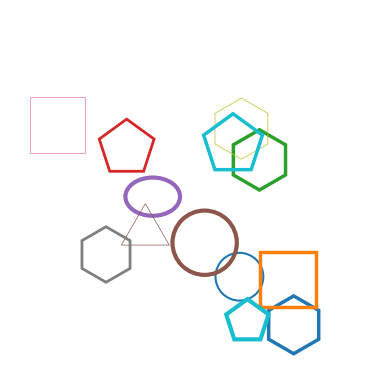[{"shape": "circle", "thickness": 1.5, "radius": 0.31, "center": [0.622, 0.281]}, {"shape": "hexagon", "thickness": 2.5, "radius": 0.38, "center": [0.763, 0.156]}, {"shape": "square", "thickness": 2.5, "radius": 0.36, "center": [0.748, 0.274]}, {"shape": "hexagon", "thickness": 2.5, "radius": 0.39, "center": [0.674, 0.585]}, {"shape": "pentagon", "thickness": 2, "radius": 0.37, "center": [0.329, 0.616]}, {"shape": "oval", "thickness": 3, "radius": 0.35, "center": [0.397, 0.489]}, {"shape": "circle", "thickness": 3, "radius": 0.42, "center": [0.532, 0.37]}, {"shape": "triangle", "thickness": 0.5, "radius": 0.36, "center": [0.377, 0.399]}, {"shape": "square", "thickness": 0.5, "radius": 0.36, "center": [0.15, 0.675]}, {"shape": "hexagon", "thickness": 2, "radius": 0.36, "center": [0.275, 0.339]}, {"shape": "hexagon", "thickness": 0.5, "radius": 0.4, "center": [0.627, 0.666]}, {"shape": "pentagon", "thickness": 2.5, "radius": 0.4, "center": [0.605, 0.624]}, {"shape": "pentagon", "thickness": 3, "radius": 0.29, "center": [0.643, 0.165]}]